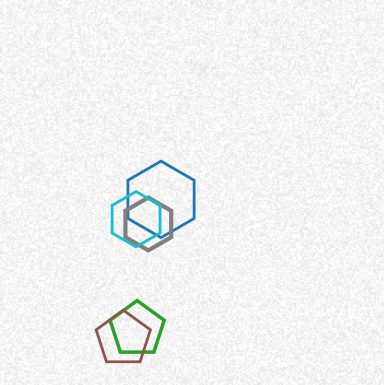[{"shape": "hexagon", "thickness": 2, "radius": 0.5, "center": [0.418, 0.482]}, {"shape": "pentagon", "thickness": 2.5, "radius": 0.37, "center": [0.356, 0.145]}, {"shape": "pentagon", "thickness": 2, "radius": 0.37, "center": [0.32, 0.12]}, {"shape": "hexagon", "thickness": 3, "radius": 0.34, "center": [0.385, 0.418]}, {"shape": "hexagon", "thickness": 2, "radius": 0.36, "center": [0.353, 0.431]}]